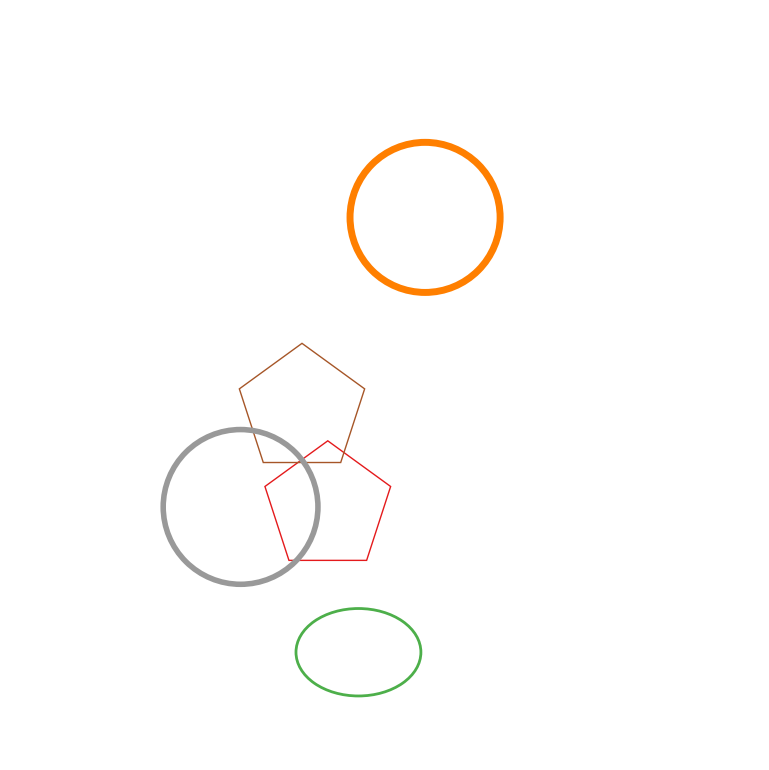[{"shape": "pentagon", "thickness": 0.5, "radius": 0.43, "center": [0.426, 0.342]}, {"shape": "oval", "thickness": 1, "radius": 0.41, "center": [0.466, 0.153]}, {"shape": "circle", "thickness": 2.5, "radius": 0.49, "center": [0.552, 0.718]}, {"shape": "pentagon", "thickness": 0.5, "radius": 0.43, "center": [0.392, 0.469]}, {"shape": "circle", "thickness": 2, "radius": 0.5, "center": [0.312, 0.342]}]